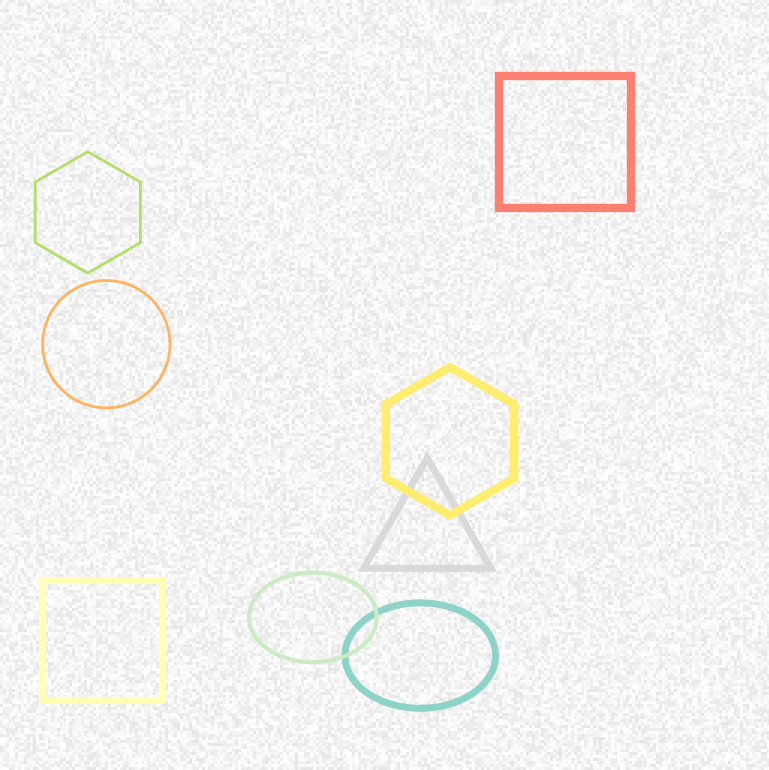[{"shape": "oval", "thickness": 2.5, "radius": 0.49, "center": [0.546, 0.149]}, {"shape": "square", "thickness": 2.5, "radius": 0.39, "center": [0.132, 0.169]}, {"shape": "square", "thickness": 3, "radius": 0.43, "center": [0.733, 0.815]}, {"shape": "circle", "thickness": 1, "radius": 0.41, "center": [0.138, 0.553]}, {"shape": "hexagon", "thickness": 1, "radius": 0.39, "center": [0.114, 0.724]}, {"shape": "triangle", "thickness": 2.5, "radius": 0.48, "center": [0.555, 0.31]}, {"shape": "oval", "thickness": 1.5, "radius": 0.42, "center": [0.406, 0.198]}, {"shape": "hexagon", "thickness": 3, "radius": 0.48, "center": [0.584, 0.427]}]